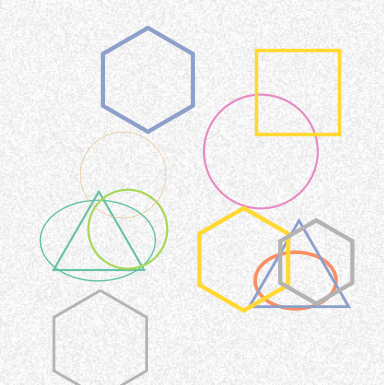[{"shape": "oval", "thickness": 1, "radius": 0.75, "center": [0.254, 0.375]}, {"shape": "triangle", "thickness": 1.5, "radius": 0.68, "center": [0.257, 0.367]}, {"shape": "oval", "thickness": 2.5, "radius": 0.53, "center": [0.768, 0.271]}, {"shape": "triangle", "thickness": 2, "radius": 0.74, "center": [0.777, 0.278]}, {"shape": "hexagon", "thickness": 3, "radius": 0.67, "center": [0.384, 0.793]}, {"shape": "circle", "thickness": 1.5, "radius": 0.74, "center": [0.678, 0.606]}, {"shape": "circle", "thickness": 1.5, "radius": 0.51, "center": [0.332, 0.405]}, {"shape": "square", "thickness": 2.5, "radius": 0.54, "center": [0.772, 0.761]}, {"shape": "hexagon", "thickness": 3, "radius": 0.67, "center": [0.633, 0.326]}, {"shape": "circle", "thickness": 0.5, "radius": 0.56, "center": [0.32, 0.545]}, {"shape": "hexagon", "thickness": 3, "radius": 0.54, "center": [0.822, 0.319]}, {"shape": "hexagon", "thickness": 2, "radius": 0.7, "center": [0.26, 0.106]}]